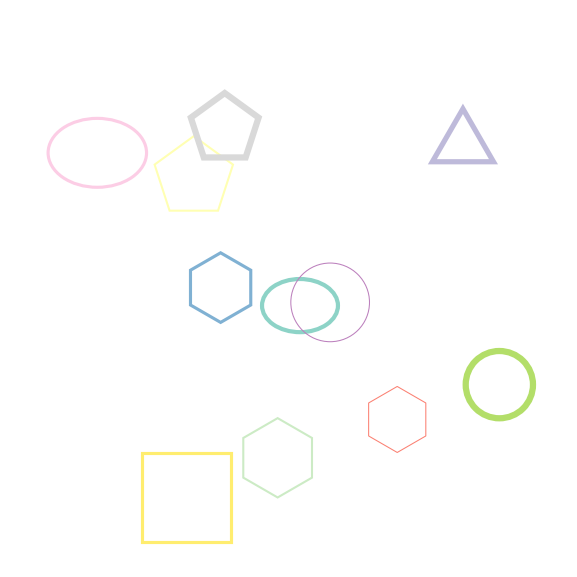[{"shape": "oval", "thickness": 2, "radius": 0.33, "center": [0.519, 0.47]}, {"shape": "pentagon", "thickness": 1, "radius": 0.36, "center": [0.336, 0.692]}, {"shape": "triangle", "thickness": 2.5, "radius": 0.31, "center": [0.802, 0.75]}, {"shape": "hexagon", "thickness": 0.5, "radius": 0.29, "center": [0.688, 0.273]}, {"shape": "hexagon", "thickness": 1.5, "radius": 0.3, "center": [0.382, 0.501]}, {"shape": "circle", "thickness": 3, "radius": 0.29, "center": [0.865, 0.333]}, {"shape": "oval", "thickness": 1.5, "radius": 0.43, "center": [0.169, 0.734]}, {"shape": "pentagon", "thickness": 3, "radius": 0.31, "center": [0.389, 0.776]}, {"shape": "circle", "thickness": 0.5, "radius": 0.34, "center": [0.572, 0.476]}, {"shape": "hexagon", "thickness": 1, "radius": 0.34, "center": [0.481, 0.206]}, {"shape": "square", "thickness": 1.5, "radius": 0.38, "center": [0.324, 0.137]}]